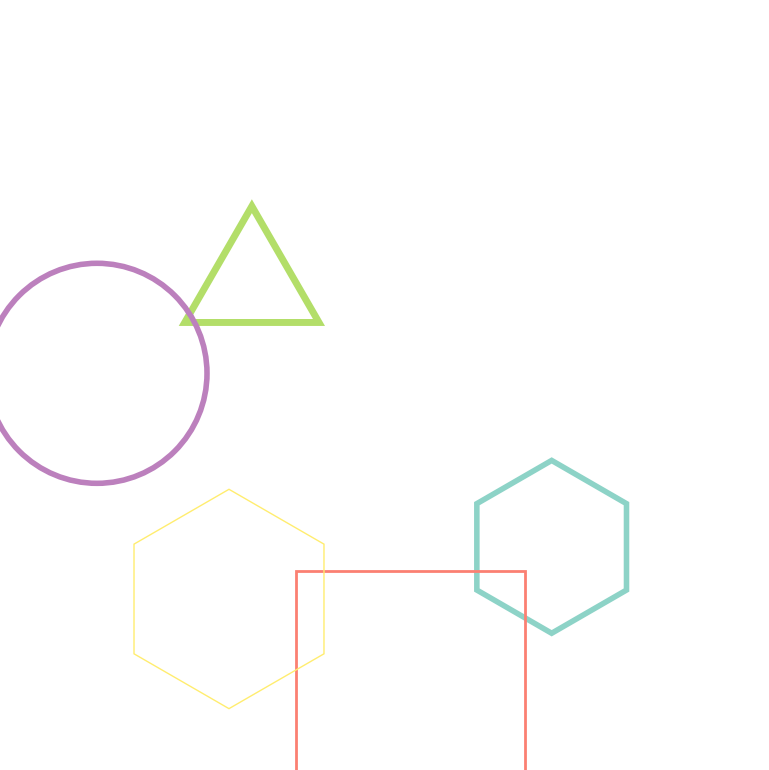[{"shape": "hexagon", "thickness": 2, "radius": 0.56, "center": [0.716, 0.29]}, {"shape": "square", "thickness": 1, "radius": 0.75, "center": [0.533, 0.109]}, {"shape": "triangle", "thickness": 2.5, "radius": 0.5, "center": [0.327, 0.632]}, {"shape": "circle", "thickness": 2, "radius": 0.71, "center": [0.126, 0.515]}, {"shape": "hexagon", "thickness": 0.5, "radius": 0.71, "center": [0.297, 0.222]}]